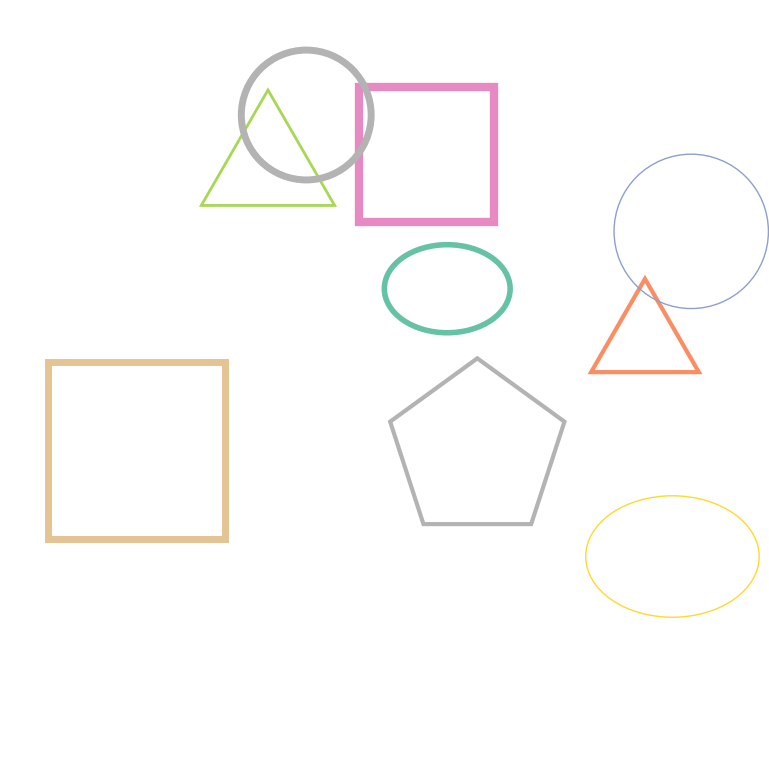[{"shape": "oval", "thickness": 2, "radius": 0.41, "center": [0.581, 0.625]}, {"shape": "triangle", "thickness": 1.5, "radius": 0.4, "center": [0.838, 0.557]}, {"shape": "circle", "thickness": 0.5, "radius": 0.5, "center": [0.898, 0.7]}, {"shape": "square", "thickness": 3, "radius": 0.44, "center": [0.554, 0.799]}, {"shape": "triangle", "thickness": 1, "radius": 0.5, "center": [0.348, 0.783]}, {"shape": "oval", "thickness": 0.5, "radius": 0.56, "center": [0.873, 0.277]}, {"shape": "square", "thickness": 2.5, "radius": 0.57, "center": [0.177, 0.415]}, {"shape": "pentagon", "thickness": 1.5, "radius": 0.59, "center": [0.62, 0.416]}, {"shape": "circle", "thickness": 2.5, "radius": 0.42, "center": [0.398, 0.851]}]